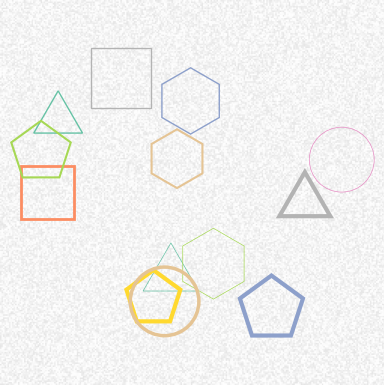[{"shape": "triangle", "thickness": 1, "radius": 0.37, "center": [0.151, 0.691]}, {"shape": "triangle", "thickness": 0.5, "radius": 0.42, "center": [0.444, 0.286]}, {"shape": "square", "thickness": 2, "radius": 0.34, "center": [0.123, 0.5]}, {"shape": "hexagon", "thickness": 1, "radius": 0.43, "center": [0.495, 0.738]}, {"shape": "pentagon", "thickness": 3, "radius": 0.43, "center": [0.705, 0.198]}, {"shape": "circle", "thickness": 0.5, "radius": 0.42, "center": [0.888, 0.585]}, {"shape": "pentagon", "thickness": 1.5, "radius": 0.41, "center": [0.107, 0.605]}, {"shape": "hexagon", "thickness": 0.5, "radius": 0.46, "center": [0.554, 0.315]}, {"shape": "pentagon", "thickness": 3, "radius": 0.37, "center": [0.398, 0.225]}, {"shape": "circle", "thickness": 2.5, "radius": 0.45, "center": [0.427, 0.217]}, {"shape": "hexagon", "thickness": 1.5, "radius": 0.38, "center": [0.46, 0.588]}, {"shape": "square", "thickness": 1, "radius": 0.39, "center": [0.314, 0.797]}, {"shape": "triangle", "thickness": 3, "radius": 0.38, "center": [0.792, 0.477]}]